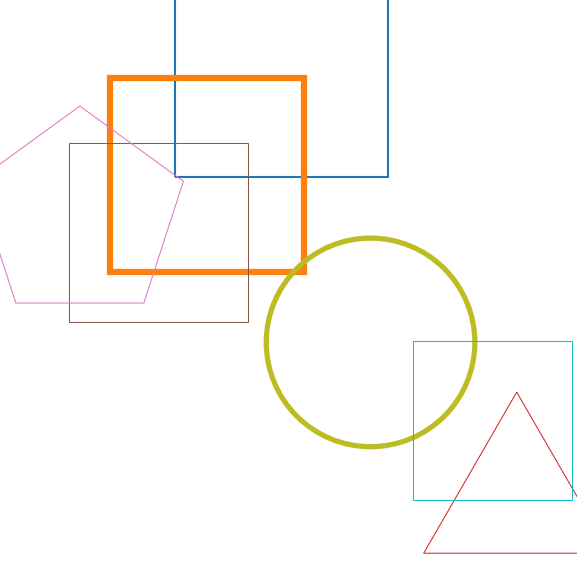[{"shape": "square", "thickness": 1, "radius": 0.93, "center": [0.488, 0.878]}, {"shape": "square", "thickness": 3, "radius": 0.84, "center": [0.359, 0.696]}, {"shape": "triangle", "thickness": 0.5, "radius": 0.93, "center": [0.895, 0.134]}, {"shape": "square", "thickness": 0.5, "radius": 0.77, "center": [0.274, 0.596]}, {"shape": "pentagon", "thickness": 0.5, "radius": 0.94, "center": [0.138, 0.627]}, {"shape": "circle", "thickness": 2.5, "radius": 0.9, "center": [0.642, 0.406]}, {"shape": "square", "thickness": 0.5, "radius": 0.69, "center": [0.852, 0.271]}]